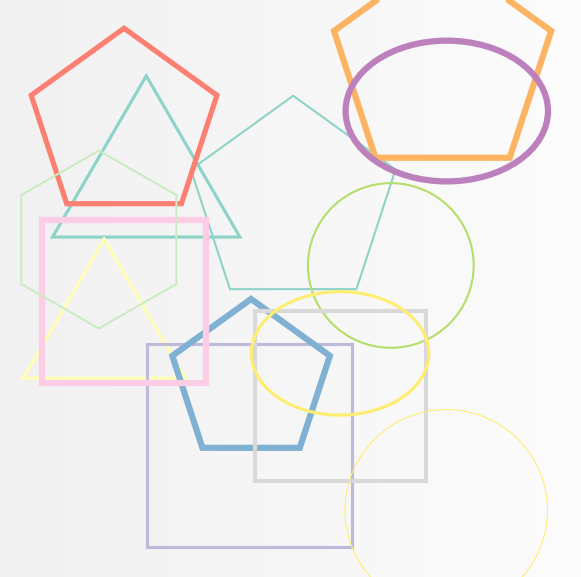[{"shape": "pentagon", "thickness": 1, "radius": 0.93, "center": [0.504, 0.648]}, {"shape": "triangle", "thickness": 1.5, "radius": 0.93, "center": [0.252, 0.682]}, {"shape": "triangle", "thickness": 1.5, "radius": 0.8, "center": [0.179, 0.425]}, {"shape": "square", "thickness": 1.5, "radius": 0.88, "center": [0.429, 0.227]}, {"shape": "pentagon", "thickness": 2.5, "radius": 0.84, "center": [0.213, 0.782]}, {"shape": "pentagon", "thickness": 3, "radius": 0.71, "center": [0.432, 0.339]}, {"shape": "pentagon", "thickness": 3, "radius": 0.98, "center": [0.761, 0.885]}, {"shape": "circle", "thickness": 1, "radius": 0.71, "center": [0.672, 0.539]}, {"shape": "square", "thickness": 3, "radius": 0.71, "center": [0.214, 0.476]}, {"shape": "square", "thickness": 2, "radius": 0.73, "center": [0.586, 0.314]}, {"shape": "oval", "thickness": 3, "radius": 0.87, "center": [0.769, 0.807]}, {"shape": "hexagon", "thickness": 1, "radius": 0.77, "center": [0.17, 0.584]}, {"shape": "oval", "thickness": 1.5, "radius": 0.76, "center": [0.585, 0.387]}, {"shape": "circle", "thickness": 0.5, "radius": 0.87, "center": [0.768, 0.116]}]